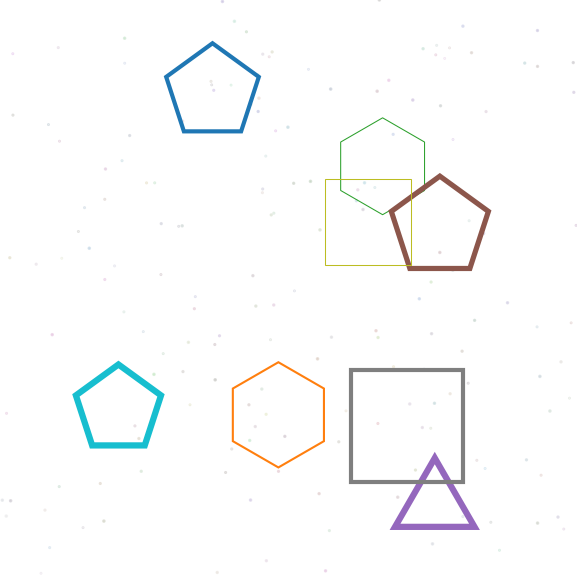[{"shape": "pentagon", "thickness": 2, "radius": 0.42, "center": [0.368, 0.84]}, {"shape": "hexagon", "thickness": 1, "radius": 0.46, "center": [0.482, 0.281]}, {"shape": "hexagon", "thickness": 0.5, "radius": 0.42, "center": [0.663, 0.711]}, {"shape": "triangle", "thickness": 3, "radius": 0.4, "center": [0.753, 0.127]}, {"shape": "pentagon", "thickness": 2.5, "radius": 0.44, "center": [0.762, 0.606]}, {"shape": "square", "thickness": 2, "radius": 0.48, "center": [0.705, 0.261]}, {"shape": "square", "thickness": 0.5, "radius": 0.37, "center": [0.637, 0.614]}, {"shape": "pentagon", "thickness": 3, "radius": 0.39, "center": [0.205, 0.291]}]